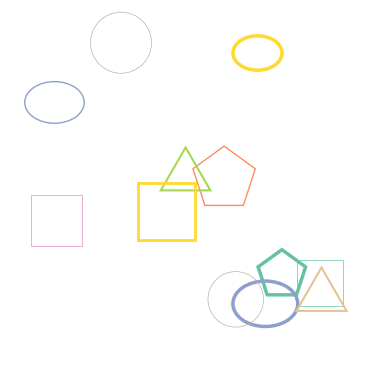[{"shape": "square", "thickness": 0.5, "radius": 0.3, "center": [0.831, 0.266]}, {"shape": "pentagon", "thickness": 2.5, "radius": 0.32, "center": [0.732, 0.287]}, {"shape": "pentagon", "thickness": 1, "radius": 0.43, "center": [0.582, 0.535]}, {"shape": "oval", "thickness": 2.5, "radius": 0.42, "center": [0.689, 0.211]}, {"shape": "oval", "thickness": 1, "radius": 0.39, "center": [0.142, 0.734]}, {"shape": "square", "thickness": 0.5, "radius": 0.33, "center": [0.147, 0.428]}, {"shape": "triangle", "thickness": 1.5, "radius": 0.37, "center": [0.482, 0.543]}, {"shape": "square", "thickness": 2, "radius": 0.37, "center": [0.433, 0.451]}, {"shape": "oval", "thickness": 2.5, "radius": 0.32, "center": [0.669, 0.862]}, {"shape": "triangle", "thickness": 1.5, "radius": 0.38, "center": [0.835, 0.23]}, {"shape": "circle", "thickness": 0.5, "radius": 0.36, "center": [0.612, 0.222]}, {"shape": "circle", "thickness": 0.5, "radius": 0.4, "center": [0.314, 0.889]}]